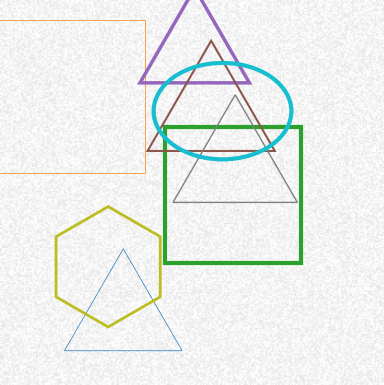[{"shape": "triangle", "thickness": 0.5, "radius": 0.88, "center": [0.32, 0.177]}, {"shape": "square", "thickness": 0.5, "radius": 0.99, "center": [0.178, 0.75]}, {"shape": "square", "thickness": 3, "radius": 0.88, "center": [0.605, 0.493]}, {"shape": "triangle", "thickness": 2.5, "radius": 0.82, "center": [0.506, 0.867]}, {"shape": "triangle", "thickness": 1.5, "radius": 0.95, "center": [0.549, 0.703]}, {"shape": "triangle", "thickness": 1, "radius": 0.93, "center": [0.611, 0.568]}, {"shape": "hexagon", "thickness": 2, "radius": 0.78, "center": [0.281, 0.307]}, {"shape": "oval", "thickness": 3, "radius": 0.89, "center": [0.578, 0.711]}]